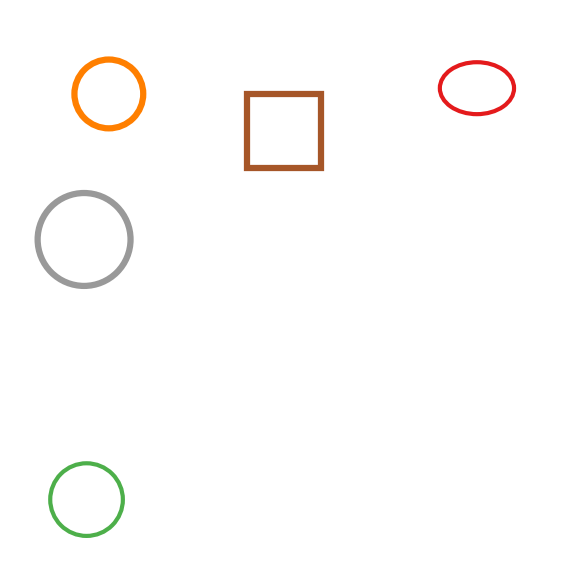[{"shape": "oval", "thickness": 2, "radius": 0.32, "center": [0.826, 0.846]}, {"shape": "circle", "thickness": 2, "radius": 0.31, "center": [0.15, 0.134]}, {"shape": "circle", "thickness": 3, "radius": 0.3, "center": [0.188, 0.836]}, {"shape": "square", "thickness": 3, "radius": 0.32, "center": [0.491, 0.772]}, {"shape": "circle", "thickness": 3, "radius": 0.4, "center": [0.146, 0.584]}]